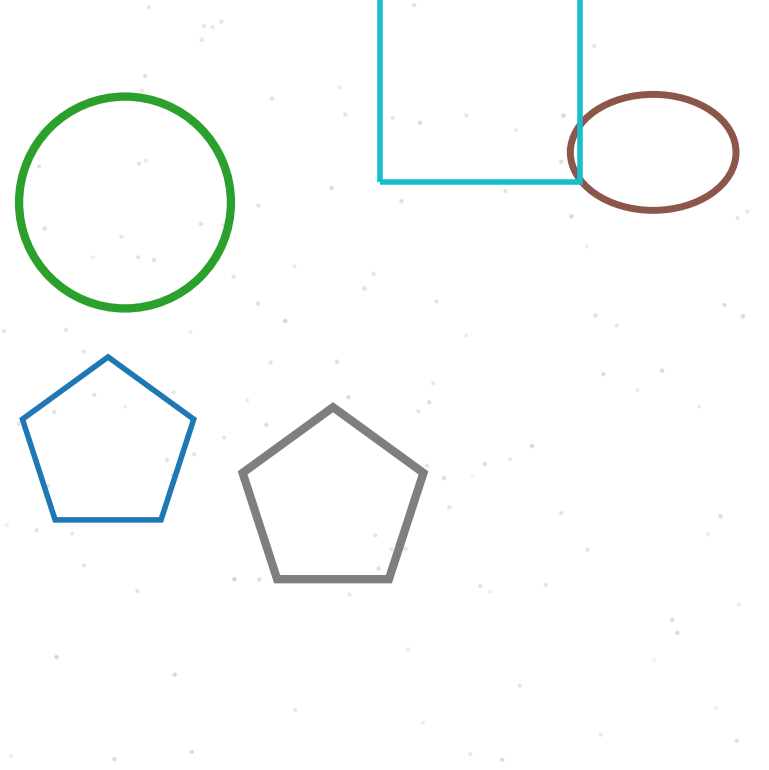[{"shape": "pentagon", "thickness": 2, "radius": 0.58, "center": [0.14, 0.419]}, {"shape": "circle", "thickness": 3, "radius": 0.69, "center": [0.162, 0.737]}, {"shape": "oval", "thickness": 2.5, "radius": 0.54, "center": [0.848, 0.802]}, {"shape": "pentagon", "thickness": 3, "radius": 0.62, "center": [0.433, 0.348]}, {"shape": "square", "thickness": 2, "radius": 0.65, "center": [0.624, 0.894]}]